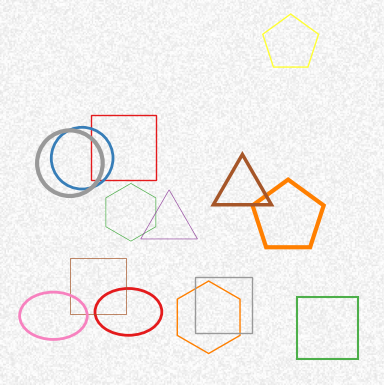[{"shape": "square", "thickness": 1, "radius": 0.42, "center": [0.321, 0.616]}, {"shape": "oval", "thickness": 2, "radius": 0.43, "center": [0.334, 0.19]}, {"shape": "circle", "thickness": 2, "radius": 0.4, "center": [0.213, 0.589]}, {"shape": "square", "thickness": 1.5, "radius": 0.4, "center": [0.851, 0.148]}, {"shape": "hexagon", "thickness": 0.5, "radius": 0.37, "center": [0.34, 0.449]}, {"shape": "triangle", "thickness": 0.5, "radius": 0.43, "center": [0.439, 0.422]}, {"shape": "pentagon", "thickness": 3, "radius": 0.49, "center": [0.748, 0.436]}, {"shape": "hexagon", "thickness": 1, "radius": 0.47, "center": [0.542, 0.176]}, {"shape": "pentagon", "thickness": 1, "radius": 0.38, "center": [0.755, 0.887]}, {"shape": "triangle", "thickness": 2.5, "radius": 0.44, "center": [0.63, 0.512]}, {"shape": "square", "thickness": 0.5, "radius": 0.36, "center": [0.255, 0.258]}, {"shape": "oval", "thickness": 2, "radius": 0.44, "center": [0.139, 0.18]}, {"shape": "square", "thickness": 1, "radius": 0.37, "center": [0.581, 0.208]}, {"shape": "circle", "thickness": 3, "radius": 0.43, "center": [0.182, 0.576]}]